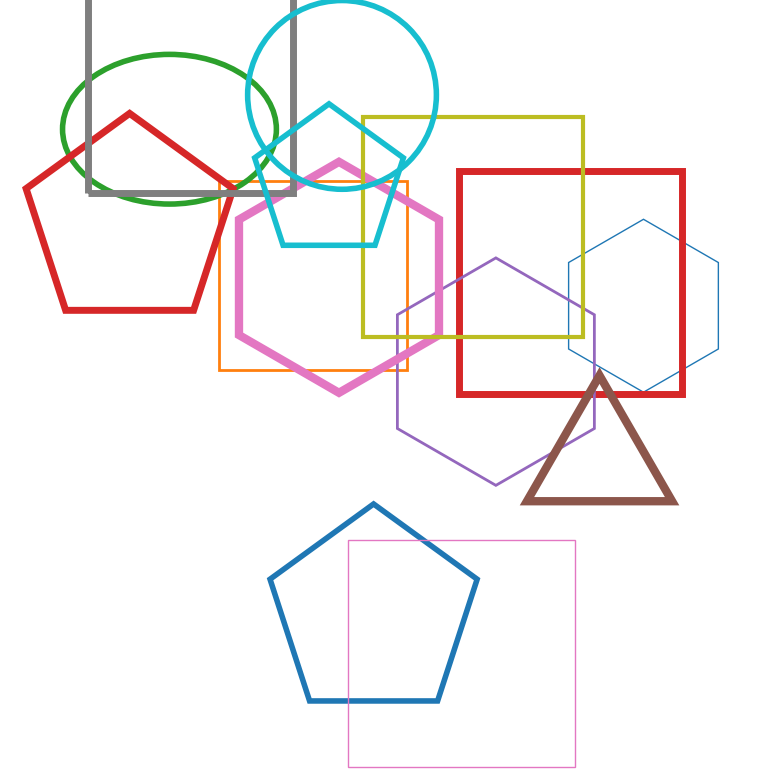[{"shape": "pentagon", "thickness": 2, "radius": 0.71, "center": [0.485, 0.204]}, {"shape": "hexagon", "thickness": 0.5, "radius": 0.56, "center": [0.836, 0.603]}, {"shape": "square", "thickness": 1, "radius": 0.61, "center": [0.407, 0.642]}, {"shape": "oval", "thickness": 2, "radius": 0.69, "center": [0.22, 0.832]}, {"shape": "square", "thickness": 2.5, "radius": 0.73, "center": [0.741, 0.633]}, {"shape": "pentagon", "thickness": 2.5, "radius": 0.71, "center": [0.168, 0.711]}, {"shape": "hexagon", "thickness": 1, "radius": 0.74, "center": [0.644, 0.517]}, {"shape": "triangle", "thickness": 3, "radius": 0.54, "center": [0.779, 0.403]}, {"shape": "square", "thickness": 0.5, "radius": 0.74, "center": [0.6, 0.151]}, {"shape": "hexagon", "thickness": 3, "radius": 0.75, "center": [0.44, 0.64]}, {"shape": "square", "thickness": 2.5, "radius": 0.66, "center": [0.248, 0.882]}, {"shape": "square", "thickness": 1.5, "radius": 0.71, "center": [0.615, 0.705]}, {"shape": "pentagon", "thickness": 2, "radius": 0.51, "center": [0.427, 0.764]}, {"shape": "circle", "thickness": 2, "radius": 0.61, "center": [0.444, 0.877]}]